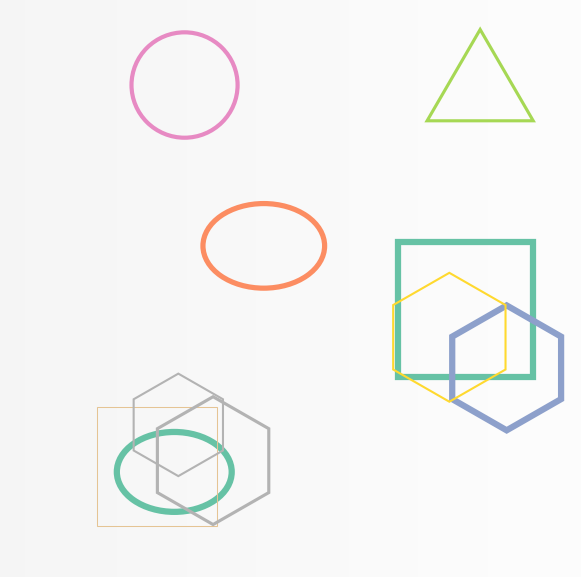[{"shape": "square", "thickness": 3, "radius": 0.58, "center": [0.801, 0.463]}, {"shape": "oval", "thickness": 3, "radius": 0.49, "center": [0.3, 0.182]}, {"shape": "oval", "thickness": 2.5, "radius": 0.52, "center": [0.454, 0.573]}, {"shape": "hexagon", "thickness": 3, "radius": 0.54, "center": [0.872, 0.362]}, {"shape": "circle", "thickness": 2, "radius": 0.46, "center": [0.317, 0.852]}, {"shape": "triangle", "thickness": 1.5, "radius": 0.53, "center": [0.826, 0.843]}, {"shape": "hexagon", "thickness": 1, "radius": 0.56, "center": [0.773, 0.415]}, {"shape": "square", "thickness": 0.5, "radius": 0.52, "center": [0.27, 0.191]}, {"shape": "hexagon", "thickness": 1.5, "radius": 0.55, "center": [0.367, 0.202]}, {"shape": "hexagon", "thickness": 1, "radius": 0.44, "center": [0.307, 0.263]}]